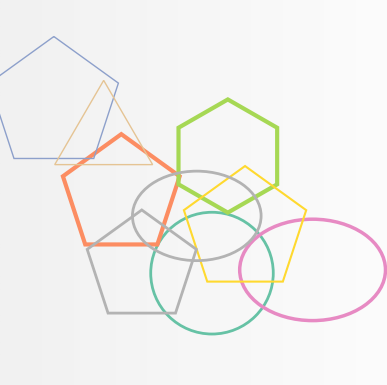[{"shape": "circle", "thickness": 2, "radius": 0.79, "center": [0.547, 0.291]}, {"shape": "pentagon", "thickness": 3, "radius": 0.79, "center": [0.313, 0.493]}, {"shape": "pentagon", "thickness": 1, "radius": 0.88, "center": [0.139, 0.73]}, {"shape": "oval", "thickness": 2.5, "radius": 0.94, "center": [0.807, 0.299]}, {"shape": "hexagon", "thickness": 3, "radius": 0.73, "center": [0.588, 0.595]}, {"shape": "pentagon", "thickness": 1.5, "radius": 0.83, "center": [0.632, 0.403]}, {"shape": "triangle", "thickness": 1, "radius": 0.73, "center": [0.268, 0.645]}, {"shape": "oval", "thickness": 2, "radius": 0.83, "center": [0.508, 0.439]}, {"shape": "pentagon", "thickness": 2, "radius": 0.74, "center": [0.366, 0.307]}]